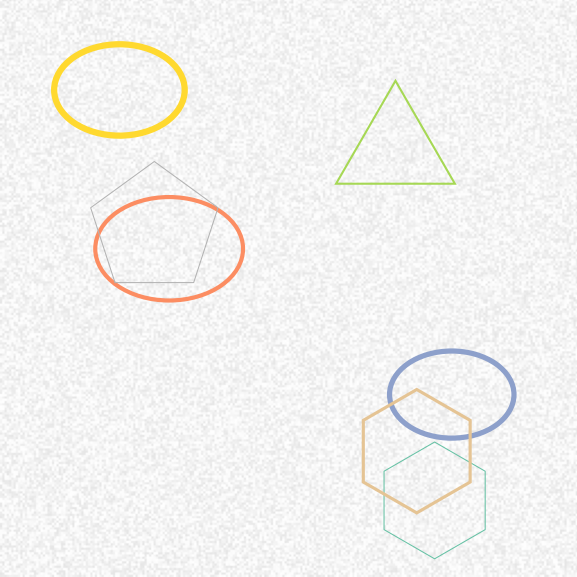[{"shape": "hexagon", "thickness": 0.5, "radius": 0.51, "center": [0.753, 0.133]}, {"shape": "oval", "thickness": 2, "radius": 0.64, "center": [0.293, 0.568]}, {"shape": "oval", "thickness": 2.5, "radius": 0.54, "center": [0.782, 0.316]}, {"shape": "triangle", "thickness": 1, "radius": 0.59, "center": [0.685, 0.74]}, {"shape": "oval", "thickness": 3, "radius": 0.57, "center": [0.207, 0.843]}, {"shape": "hexagon", "thickness": 1.5, "radius": 0.53, "center": [0.722, 0.218]}, {"shape": "pentagon", "thickness": 0.5, "radius": 0.58, "center": [0.267, 0.604]}]